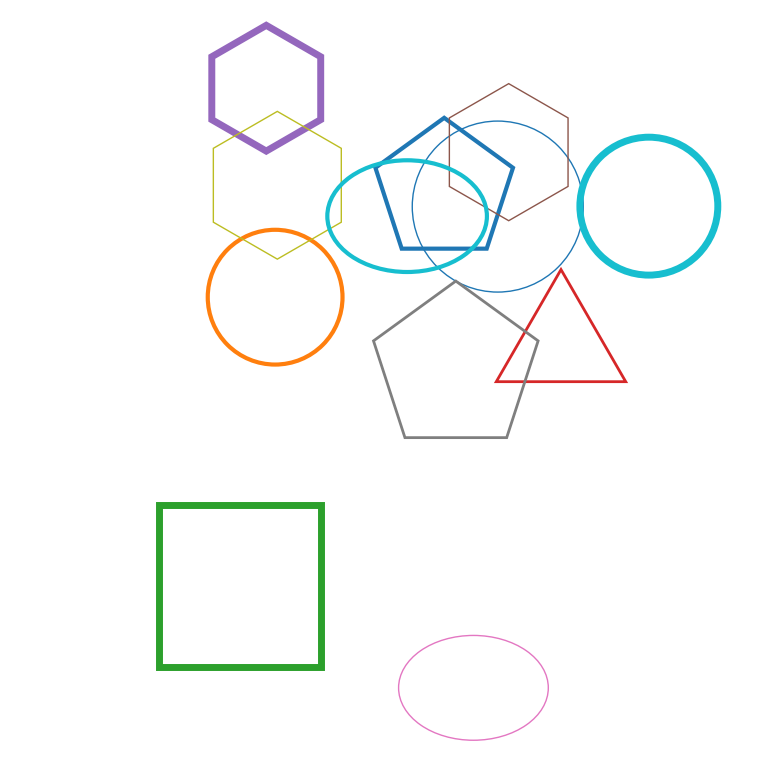[{"shape": "pentagon", "thickness": 1.5, "radius": 0.47, "center": [0.577, 0.753]}, {"shape": "circle", "thickness": 0.5, "radius": 0.56, "center": [0.646, 0.732]}, {"shape": "circle", "thickness": 1.5, "radius": 0.44, "center": [0.357, 0.614]}, {"shape": "square", "thickness": 2.5, "radius": 0.53, "center": [0.312, 0.239]}, {"shape": "triangle", "thickness": 1, "radius": 0.49, "center": [0.729, 0.553]}, {"shape": "hexagon", "thickness": 2.5, "radius": 0.41, "center": [0.346, 0.885]}, {"shape": "hexagon", "thickness": 0.5, "radius": 0.44, "center": [0.661, 0.802]}, {"shape": "oval", "thickness": 0.5, "radius": 0.49, "center": [0.615, 0.107]}, {"shape": "pentagon", "thickness": 1, "radius": 0.56, "center": [0.592, 0.523]}, {"shape": "hexagon", "thickness": 0.5, "radius": 0.48, "center": [0.36, 0.759]}, {"shape": "oval", "thickness": 1.5, "radius": 0.52, "center": [0.529, 0.719]}, {"shape": "circle", "thickness": 2.5, "radius": 0.45, "center": [0.843, 0.732]}]